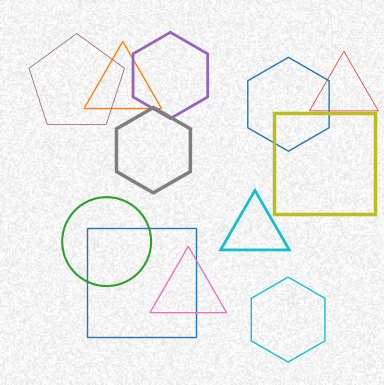[{"shape": "hexagon", "thickness": 1, "radius": 0.61, "center": [0.749, 0.729]}, {"shape": "square", "thickness": 1, "radius": 0.71, "center": [0.367, 0.267]}, {"shape": "triangle", "thickness": 1, "radius": 0.58, "center": [0.319, 0.776]}, {"shape": "circle", "thickness": 1.5, "radius": 0.58, "center": [0.277, 0.372]}, {"shape": "triangle", "thickness": 0.5, "radius": 0.52, "center": [0.893, 0.764]}, {"shape": "hexagon", "thickness": 2, "radius": 0.56, "center": [0.442, 0.804]}, {"shape": "pentagon", "thickness": 0.5, "radius": 0.65, "center": [0.199, 0.782]}, {"shape": "triangle", "thickness": 1, "radius": 0.58, "center": [0.489, 0.245]}, {"shape": "hexagon", "thickness": 2.5, "radius": 0.55, "center": [0.399, 0.61]}, {"shape": "square", "thickness": 2.5, "radius": 0.66, "center": [0.843, 0.575]}, {"shape": "hexagon", "thickness": 1, "radius": 0.55, "center": [0.748, 0.17]}, {"shape": "triangle", "thickness": 2, "radius": 0.52, "center": [0.662, 0.402]}]